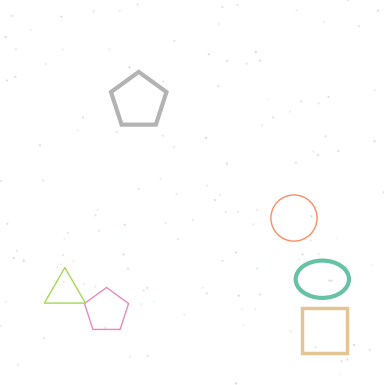[{"shape": "oval", "thickness": 3, "radius": 0.35, "center": [0.837, 0.275]}, {"shape": "circle", "thickness": 1, "radius": 0.3, "center": [0.764, 0.434]}, {"shape": "pentagon", "thickness": 1, "radius": 0.3, "center": [0.277, 0.193]}, {"shape": "triangle", "thickness": 1, "radius": 0.31, "center": [0.169, 0.244]}, {"shape": "square", "thickness": 2.5, "radius": 0.29, "center": [0.843, 0.142]}, {"shape": "pentagon", "thickness": 3, "radius": 0.38, "center": [0.36, 0.738]}]